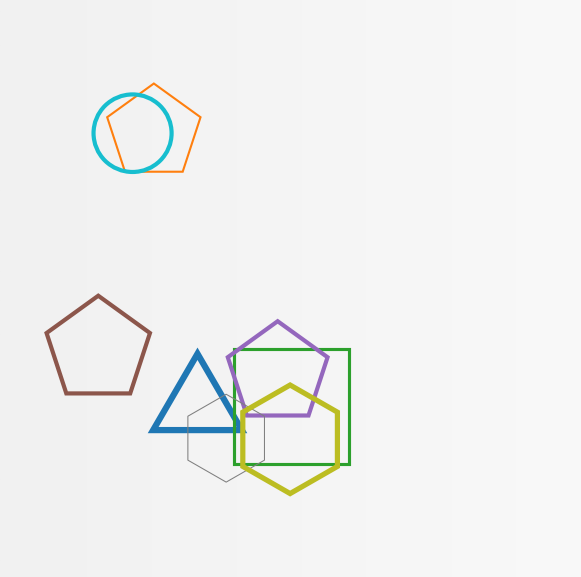[{"shape": "triangle", "thickness": 3, "radius": 0.44, "center": [0.34, 0.298]}, {"shape": "pentagon", "thickness": 1, "radius": 0.42, "center": [0.265, 0.77]}, {"shape": "square", "thickness": 1.5, "radius": 0.5, "center": [0.502, 0.296]}, {"shape": "pentagon", "thickness": 2, "radius": 0.45, "center": [0.478, 0.353]}, {"shape": "pentagon", "thickness": 2, "radius": 0.47, "center": [0.169, 0.394]}, {"shape": "hexagon", "thickness": 0.5, "radius": 0.38, "center": [0.389, 0.24]}, {"shape": "hexagon", "thickness": 2.5, "radius": 0.47, "center": [0.499, 0.238]}, {"shape": "circle", "thickness": 2, "radius": 0.34, "center": [0.228, 0.768]}]